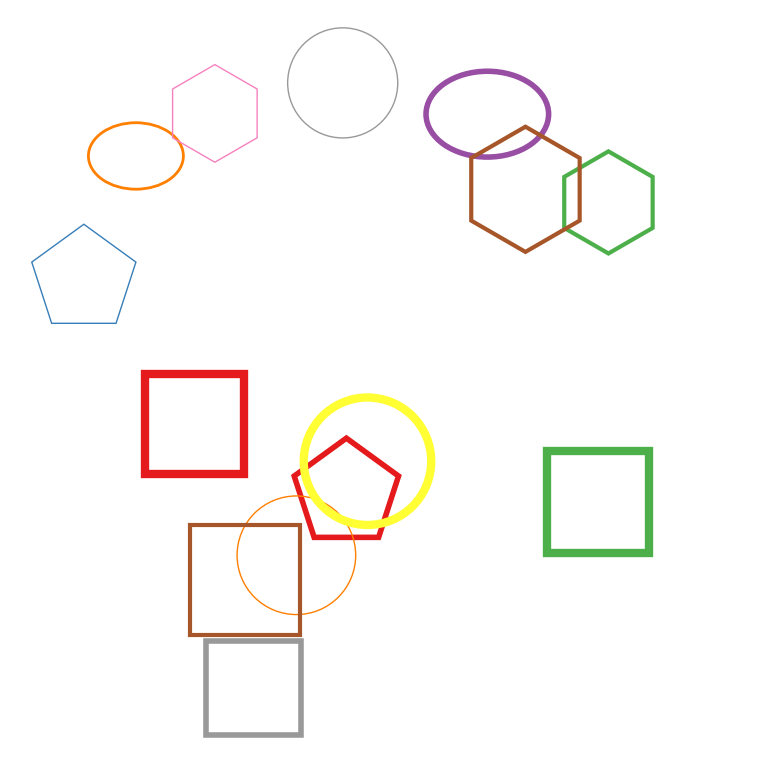[{"shape": "square", "thickness": 3, "radius": 0.32, "center": [0.253, 0.449]}, {"shape": "pentagon", "thickness": 2, "radius": 0.36, "center": [0.45, 0.36]}, {"shape": "pentagon", "thickness": 0.5, "radius": 0.36, "center": [0.109, 0.638]}, {"shape": "hexagon", "thickness": 1.5, "radius": 0.33, "center": [0.79, 0.737]}, {"shape": "square", "thickness": 3, "radius": 0.33, "center": [0.776, 0.348]}, {"shape": "oval", "thickness": 2, "radius": 0.4, "center": [0.633, 0.852]}, {"shape": "circle", "thickness": 0.5, "radius": 0.39, "center": [0.385, 0.279]}, {"shape": "oval", "thickness": 1, "radius": 0.31, "center": [0.176, 0.797]}, {"shape": "circle", "thickness": 3, "radius": 0.41, "center": [0.477, 0.401]}, {"shape": "square", "thickness": 1.5, "radius": 0.36, "center": [0.318, 0.246]}, {"shape": "hexagon", "thickness": 1.5, "radius": 0.41, "center": [0.682, 0.754]}, {"shape": "hexagon", "thickness": 0.5, "radius": 0.32, "center": [0.279, 0.853]}, {"shape": "square", "thickness": 2, "radius": 0.31, "center": [0.329, 0.107]}, {"shape": "circle", "thickness": 0.5, "radius": 0.36, "center": [0.445, 0.892]}]